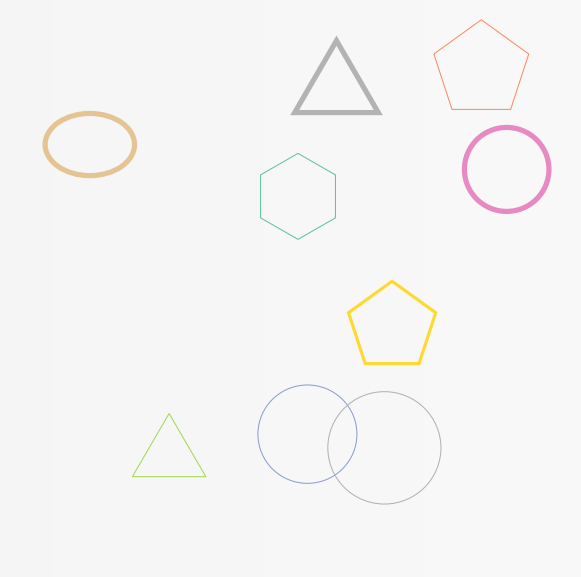[{"shape": "hexagon", "thickness": 0.5, "radius": 0.37, "center": [0.513, 0.659]}, {"shape": "pentagon", "thickness": 0.5, "radius": 0.43, "center": [0.828, 0.879]}, {"shape": "circle", "thickness": 0.5, "radius": 0.43, "center": [0.529, 0.247]}, {"shape": "circle", "thickness": 2.5, "radius": 0.36, "center": [0.872, 0.706]}, {"shape": "triangle", "thickness": 0.5, "radius": 0.36, "center": [0.291, 0.21]}, {"shape": "pentagon", "thickness": 1.5, "radius": 0.39, "center": [0.675, 0.433]}, {"shape": "oval", "thickness": 2.5, "radius": 0.38, "center": [0.155, 0.749]}, {"shape": "circle", "thickness": 0.5, "radius": 0.49, "center": [0.661, 0.224]}, {"shape": "triangle", "thickness": 2.5, "radius": 0.42, "center": [0.579, 0.846]}]